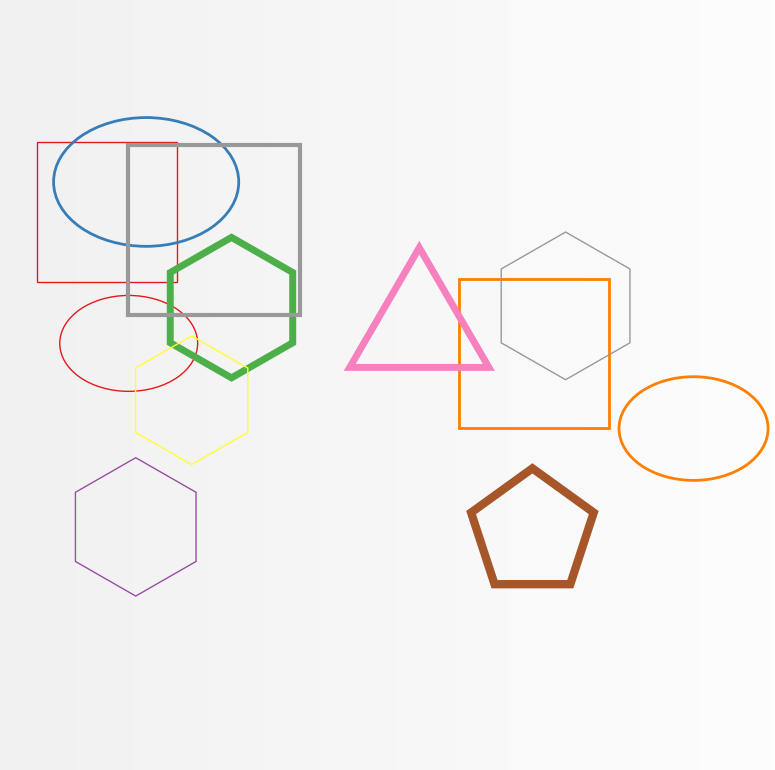[{"shape": "oval", "thickness": 0.5, "radius": 0.44, "center": [0.166, 0.554]}, {"shape": "square", "thickness": 0.5, "radius": 0.45, "center": [0.138, 0.725]}, {"shape": "oval", "thickness": 1, "radius": 0.6, "center": [0.189, 0.764]}, {"shape": "hexagon", "thickness": 2.5, "radius": 0.46, "center": [0.299, 0.6]}, {"shape": "hexagon", "thickness": 0.5, "radius": 0.45, "center": [0.175, 0.316]}, {"shape": "oval", "thickness": 1, "radius": 0.48, "center": [0.895, 0.443]}, {"shape": "square", "thickness": 1, "radius": 0.49, "center": [0.689, 0.541]}, {"shape": "hexagon", "thickness": 0.5, "radius": 0.42, "center": [0.247, 0.48]}, {"shape": "pentagon", "thickness": 3, "radius": 0.42, "center": [0.687, 0.309]}, {"shape": "triangle", "thickness": 2.5, "radius": 0.52, "center": [0.541, 0.575]}, {"shape": "square", "thickness": 1.5, "radius": 0.55, "center": [0.276, 0.701]}, {"shape": "hexagon", "thickness": 0.5, "radius": 0.48, "center": [0.73, 0.603]}]